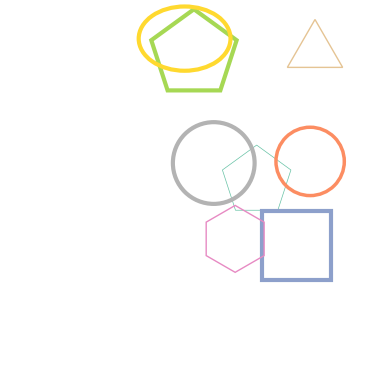[{"shape": "pentagon", "thickness": 0.5, "radius": 0.47, "center": [0.667, 0.53]}, {"shape": "circle", "thickness": 2.5, "radius": 0.44, "center": [0.806, 0.581]}, {"shape": "square", "thickness": 3, "radius": 0.44, "center": [0.77, 0.363]}, {"shape": "hexagon", "thickness": 1, "radius": 0.43, "center": [0.611, 0.38]}, {"shape": "pentagon", "thickness": 3, "radius": 0.58, "center": [0.504, 0.859]}, {"shape": "oval", "thickness": 3, "radius": 0.6, "center": [0.479, 0.9]}, {"shape": "triangle", "thickness": 1, "radius": 0.41, "center": [0.818, 0.866]}, {"shape": "circle", "thickness": 3, "radius": 0.53, "center": [0.555, 0.577]}]